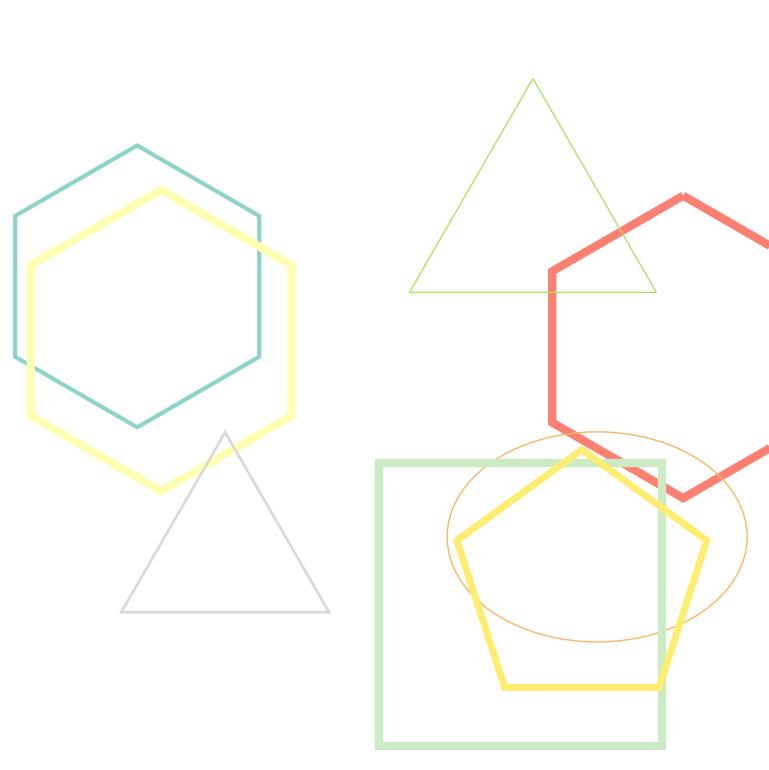[{"shape": "hexagon", "thickness": 1.5, "radius": 0.91, "center": [0.178, 0.628]}, {"shape": "hexagon", "thickness": 3, "radius": 0.98, "center": [0.209, 0.558]}, {"shape": "hexagon", "thickness": 3, "radius": 0.98, "center": [0.887, 0.549]}, {"shape": "oval", "thickness": 0.5, "radius": 0.97, "center": [0.776, 0.303]}, {"shape": "triangle", "thickness": 0.5, "radius": 0.93, "center": [0.692, 0.713]}, {"shape": "triangle", "thickness": 1, "radius": 0.78, "center": [0.292, 0.283]}, {"shape": "square", "thickness": 3, "radius": 0.92, "center": [0.676, 0.215]}, {"shape": "pentagon", "thickness": 2.5, "radius": 0.85, "center": [0.756, 0.245]}]